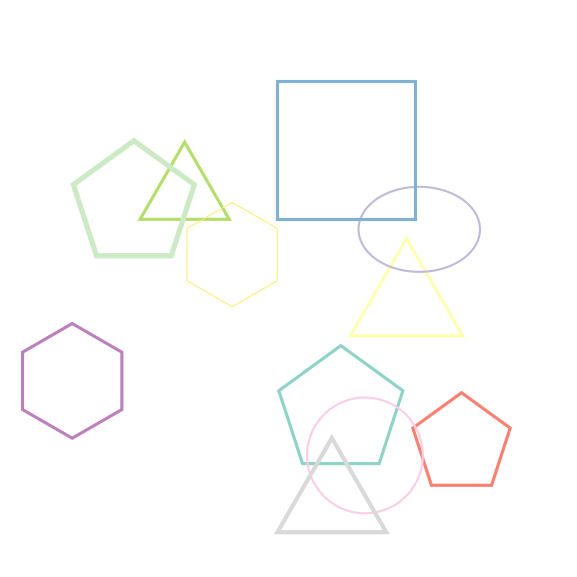[{"shape": "pentagon", "thickness": 1.5, "radius": 0.56, "center": [0.59, 0.288]}, {"shape": "triangle", "thickness": 1.5, "radius": 0.56, "center": [0.704, 0.474]}, {"shape": "oval", "thickness": 1, "radius": 0.53, "center": [0.726, 0.602]}, {"shape": "pentagon", "thickness": 1.5, "radius": 0.44, "center": [0.799, 0.23]}, {"shape": "square", "thickness": 1.5, "radius": 0.6, "center": [0.599, 0.74]}, {"shape": "triangle", "thickness": 1.5, "radius": 0.45, "center": [0.32, 0.664]}, {"shape": "circle", "thickness": 1, "radius": 0.5, "center": [0.632, 0.211]}, {"shape": "triangle", "thickness": 2, "radius": 0.54, "center": [0.575, 0.132]}, {"shape": "hexagon", "thickness": 1.5, "radius": 0.5, "center": [0.125, 0.34]}, {"shape": "pentagon", "thickness": 2.5, "radius": 0.55, "center": [0.232, 0.645]}, {"shape": "hexagon", "thickness": 0.5, "radius": 0.45, "center": [0.402, 0.558]}]